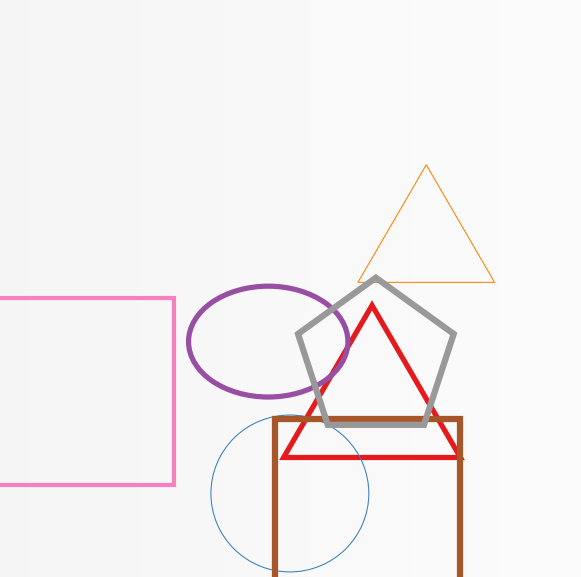[{"shape": "triangle", "thickness": 2.5, "radius": 0.88, "center": [0.64, 0.295]}, {"shape": "circle", "thickness": 0.5, "radius": 0.68, "center": [0.499, 0.145]}, {"shape": "oval", "thickness": 2.5, "radius": 0.69, "center": [0.461, 0.408]}, {"shape": "triangle", "thickness": 0.5, "radius": 0.68, "center": [0.733, 0.578]}, {"shape": "square", "thickness": 3, "radius": 0.8, "center": [0.632, 0.114]}, {"shape": "square", "thickness": 2, "radius": 0.81, "center": [0.138, 0.321]}, {"shape": "pentagon", "thickness": 3, "radius": 0.7, "center": [0.647, 0.377]}]